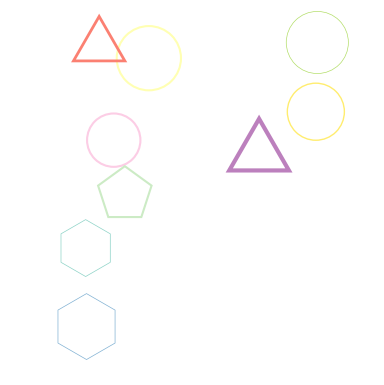[{"shape": "hexagon", "thickness": 0.5, "radius": 0.37, "center": [0.222, 0.356]}, {"shape": "circle", "thickness": 1.5, "radius": 0.42, "center": [0.387, 0.849]}, {"shape": "triangle", "thickness": 2, "radius": 0.39, "center": [0.258, 0.88]}, {"shape": "hexagon", "thickness": 0.5, "radius": 0.43, "center": [0.225, 0.152]}, {"shape": "circle", "thickness": 0.5, "radius": 0.4, "center": [0.824, 0.89]}, {"shape": "circle", "thickness": 1.5, "radius": 0.35, "center": [0.295, 0.636]}, {"shape": "triangle", "thickness": 3, "radius": 0.45, "center": [0.673, 0.602]}, {"shape": "pentagon", "thickness": 1.5, "radius": 0.37, "center": [0.324, 0.495]}, {"shape": "circle", "thickness": 1, "radius": 0.37, "center": [0.82, 0.71]}]